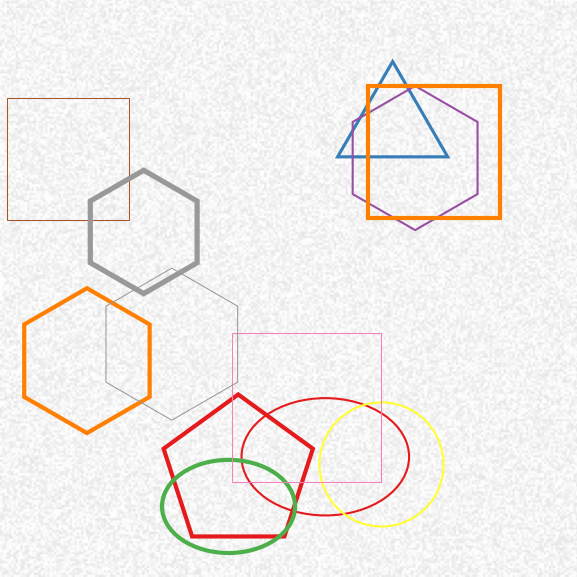[{"shape": "pentagon", "thickness": 2, "radius": 0.68, "center": [0.413, 0.18]}, {"shape": "oval", "thickness": 1, "radius": 0.73, "center": [0.563, 0.208]}, {"shape": "triangle", "thickness": 1.5, "radius": 0.55, "center": [0.68, 0.783]}, {"shape": "oval", "thickness": 2, "radius": 0.58, "center": [0.396, 0.122]}, {"shape": "hexagon", "thickness": 1, "radius": 0.62, "center": [0.719, 0.726]}, {"shape": "square", "thickness": 2, "radius": 0.57, "center": [0.751, 0.736]}, {"shape": "hexagon", "thickness": 2, "radius": 0.63, "center": [0.151, 0.375]}, {"shape": "circle", "thickness": 1, "radius": 0.54, "center": [0.661, 0.195]}, {"shape": "square", "thickness": 0.5, "radius": 0.53, "center": [0.117, 0.724]}, {"shape": "square", "thickness": 0.5, "radius": 0.65, "center": [0.53, 0.294]}, {"shape": "hexagon", "thickness": 2.5, "radius": 0.53, "center": [0.249, 0.598]}, {"shape": "hexagon", "thickness": 0.5, "radius": 0.66, "center": [0.297, 0.403]}]